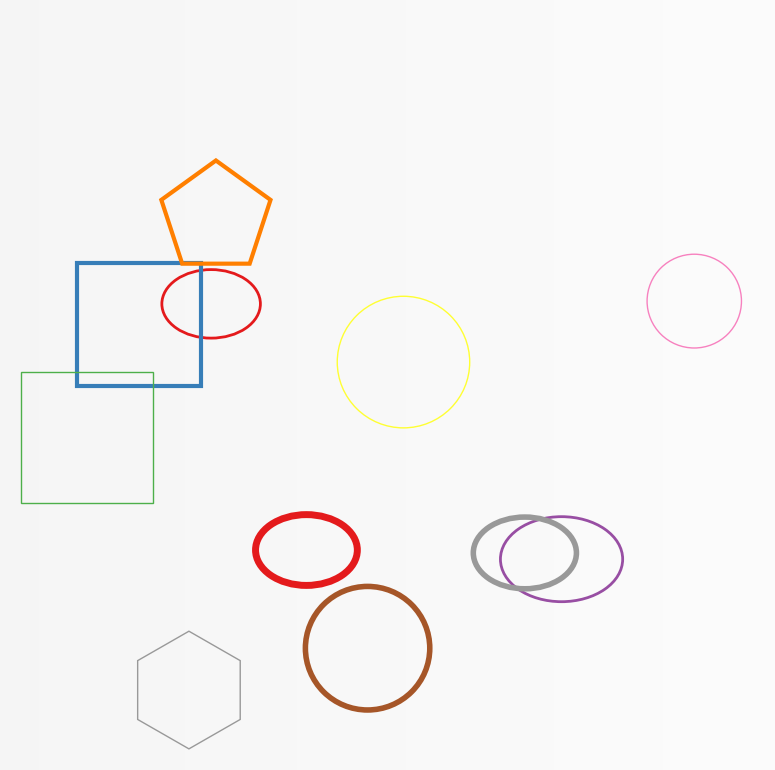[{"shape": "oval", "thickness": 2.5, "radius": 0.33, "center": [0.395, 0.286]}, {"shape": "oval", "thickness": 1, "radius": 0.32, "center": [0.272, 0.605]}, {"shape": "square", "thickness": 1.5, "radius": 0.4, "center": [0.18, 0.579]}, {"shape": "square", "thickness": 0.5, "radius": 0.43, "center": [0.112, 0.432]}, {"shape": "oval", "thickness": 1, "radius": 0.39, "center": [0.725, 0.274]}, {"shape": "pentagon", "thickness": 1.5, "radius": 0.37, "center": [0.279, 0.717]}, {"shape": "circle", "thickness": 0.5, "radius": 0.43, "center": [0.521, 0.53]}, {"shape": "circle", "thickness": 2, "radius": 0.4, "center": [0.474, 0.158]}, {"shape": "circle", "thickness": 0.5, "radius": 0.3, "center": [0.896, 0.609]}, {"shape": "oval", "thickness": 2, "radius": 0.33, "center": [0.677, 0.282]}, {"shape": "hexagon", "thickness": 0.5, "radius": 0.38, "center": [0.244, 0.104]}]